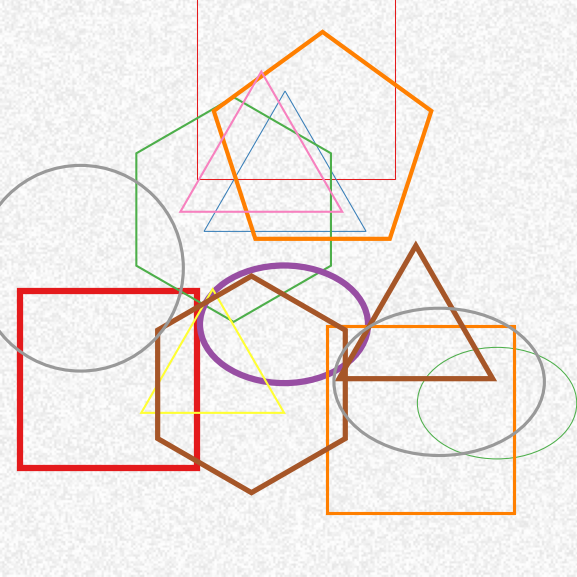[{"shape": "square", "thickness": 0.5, "radius": 0.86, "center": [0.513, 0.86]}, {"shape": "square", "thickness": 3, "radius": 0.77, "center": [0.188, 0.342]}, {"shape": "triangle", "thickness": 0.5, "radius": 0.81, "center": [0.494, 0.679]}, {"shape": "oval", "thickness": 0.5, "radius": 0.69, "center": [0.861, 0.301]}, {"shape": "hexagon", "thickness": 1, "radius": 0.97, "center": [0.405, 0.636]}, {"shape": "oval", "thickness": 3, "radius": 0.73, "center": [0.492, 0.438]}, {"shape": "square", "thickness": 1.5, "radius": 0.81, "center": [0.728, 0.272]}, {"shape": "pentagon", "thickness": 2, "radius": 0.99, "center": [0.559, 0.746]}, {"shape": "triangle", "thickness": 1, "radius": 0.71, "center": [0.368, 0.356]}, {"shape": "triangle", "thickness": 2.5, "radius": 0.77, "center": [0.72, 0.42]}, {"shape": "hexagon", "thickness": 2.5, "radius": 0.94, "center": [0.435, 0.334]}, {"shape": "triangle", "thickness": 1, "radius": 0.81, "center": [0.452, 0.713]}, {"shape": "oval", "thickness": 1.5, "radius": 0.91, "center": [0.76, 0.338]}, {"shape": "circle", "thickness": 1.5, "radius": 0.89, "center": [0.139, 0.535]}]